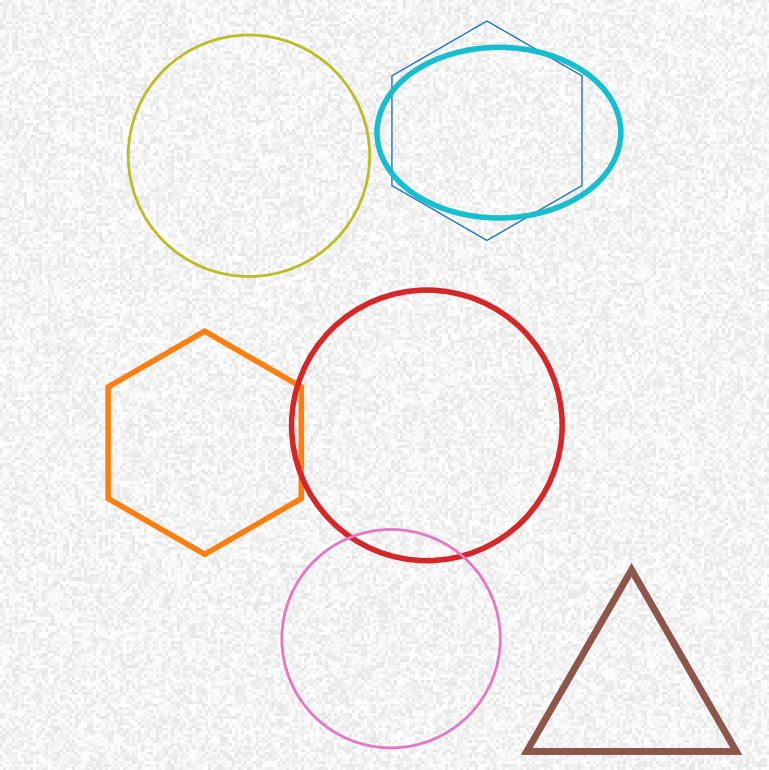[{"shape": "hexagon", "thickness": 0.5, "radius": 0.71, "center": [0.632, 0.83]}, {"shape": "hexagon", "thickness": 2, "radius": 0.72, "center": [0.266, 0.425]}, {"shape": "circle", "thickness": 2, "radius": 0.88, "center": [0.554, 0.448]}, {"shape": "triangle", "thickness": 2.5, "radius": 0.79, "center": [0.82, 0.103]}, {"shape": "circle", "thickness": 1, "radius": 0.71, "center": [0.508, 0.171]}, {"shape": "circle", "thickness": 1, "radius": 0.78, "center": [0.323, 0.798]}, {"shape": "oval", "thickness": 2, "radius": 0.79, "center": [0.648, 0.828]}]